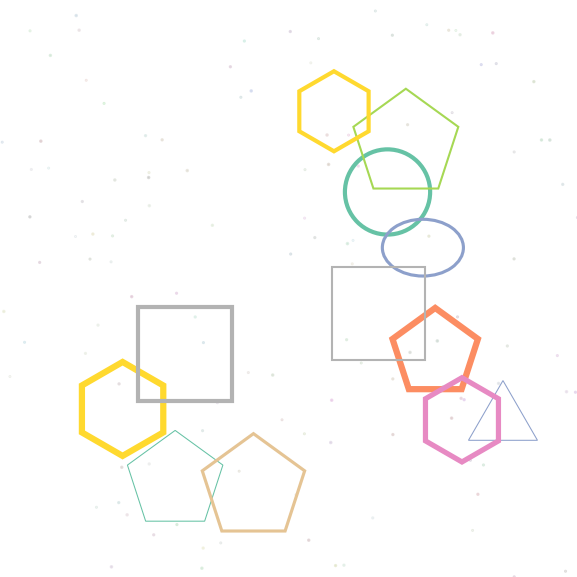[{"shape": "circle", "thickness": 2, "radius": 0.37, "center": [0.671, 0.667]}, {"shape": "pentagon", "thickness": 0.5, "radius": 0.43, "center": [0.303, 0.167]}, {"shape": "pentagon", "thickness": 3, "radius": 0.39, "center": [0.754, 0.388]}, {"shape": "oval", "thickness": 1.5, "radius": 0.35, "center": [0.732, 0.57]}, {"shape": "triangle", "thickness": 0.5, "radius": 0.34, "center": [0.871, 0.271]}, {"shape": "hexagon", "thickness": 2.5, "radius": 0.36, "center": [0.8, 0.272]}, {"shape": "pentagon", "thickness": 1, "radius": 0.48, "center": [0.703, 0.75]}, {"shape": "hexagon", "thickness": 2, "radius": 0.35, "center": [0.578, 0.806]}, {"shape": "hexagon", "thickness": 3, "radius": 0.41, "center": [0.212, 0.291]}, {"shape": "pentagon", "thickness": 1.5, "radius": 0.47, "center": [0.439, 0.155]}, {"shape": "square", "thickness": 2, "radius": 0.41, "center": [0.32, 0.387]}, {"shape": "square", "thickness": 1, "radius": 0.4, "center": [0.655, 0.456]}]